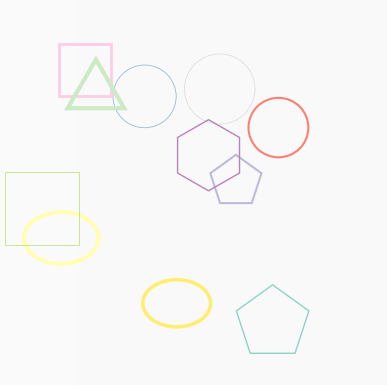[{"shape": "pentagon", "thickness": 1, "radius": 0.49, "center": [0.704, 0.162]}, {"shape": "oval", "thickness": 3, "radius": 0.48, "center": [0.158, 0.382]}, {"shape": "pentagon", "thickness": 1.5, "radius": 0.35, "center": [0.609, 0.529]}, {"shape": "circle", "thickness": 1.5, "radius": 0.39, "center": [0.719, 0.669]}, {"shape": "circle", "thickness": 0.5, "radius": 0.41, "center": [0.373, 0.75]}, {"shape": "square", "thickness": 0.5, "radius": 0.48, "center": [0.109, 0.458]}, {"shape": "square", "thickness": 2, "radius": 0.33, "center": [0.22, 0.818]}, {"shape": "circle", "thickness": 0.5, "radius": 0.46, "center": [0.567, 0.769]}, {"shape": "hexagon", "thickness": 1, "radius": 0.46, "center": [0.538, 0.597]}, {"shape": "triangle", "thickness": 3, "radius": 0.42, "center": [0.248, 0.761]}, {"shape": "oval", "thickness": 2.5, "radius": 0.44, "center": [0.456, 0.212]}]